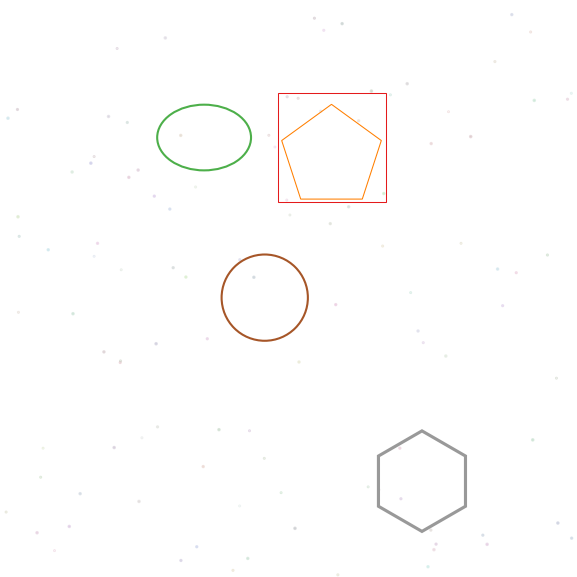[{"shape": "square", "thickness": 0.5, "radius": 0.47, "center": [0.575, 0.744]}, {"shape": "oval", "thickness": 1, "radius": 0.41, "center": [0.353, 0.761]}, {"shape": "pentagon", "thickness": 0.5, "radius": 0.45, "center": [0.574, 0.728]}, {"shape": "circle", "thickness": 1, "radius": 0.37, "center": [0.458, 0.484]}, {"shape": "hexagon", "thickness": 1.5, "radius": 0.44, "center": [0.731, 0.166]}]